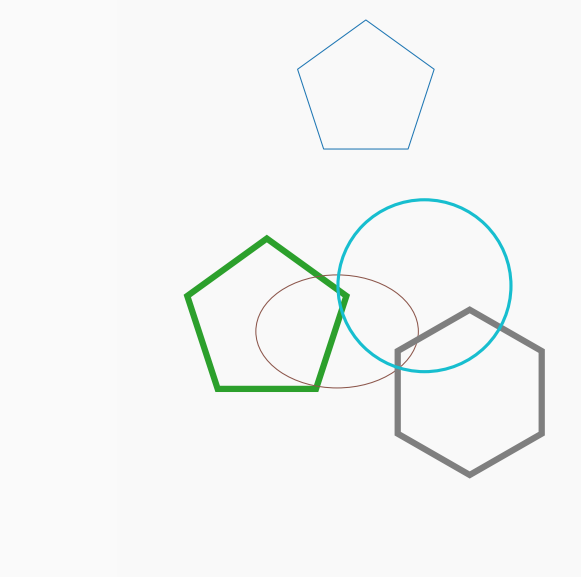[{"shape": "pentagon", "thickness": 0.5, "radius": 0.62, "center": [0.629, 0.841]}, {"shape": "pentagon", "thickness": 3, "radius": 0.72, "center": [0.459, 0.442]}, {"shape": "oval", "thickness": 0.5, "radius": 0.7, "center": [0.58, 0.425]}, {"shape": "hexagon", "thickness": 3, "radius": 0.72, "center": [0.808, 0.32]}, {"shape": "circle", "thickness": 1.5, "radius": 0.74, "center": [0.73, 0.504]}]